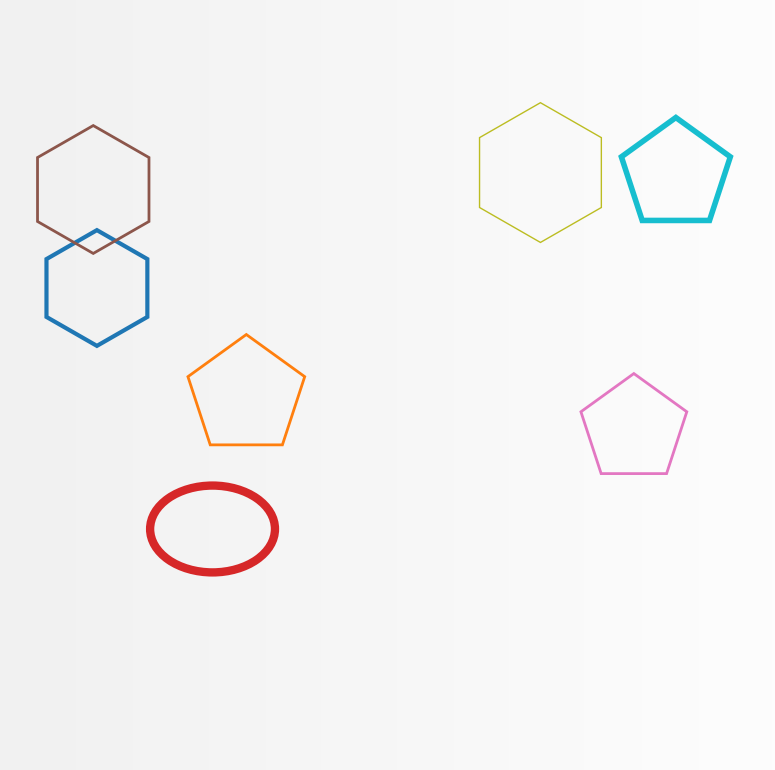[{"shape": "hexagon", "thickness": 1.5, "radius": 0.38, "center": [0.125, 0.626]}, {"shape": "pentagon", "thickness": 1, "radius": 0.4, "center": [0.318, 0.486]}, {"shape": "oval", "thickness": 3, "radius": 0.4, "center": [0.274, 0.313]}, {"shape": "hexagon", "thickness": 1, "radius": 0.42, "center": [0.12, 0.754]}, {"shape": "pentagon", "thickness": 1, "radius": 0.36, "center": [0.818, 0.443]}, {"shape": "hexagon", "thickness": 0.5, "radius": 0.45, "center": [0.697, 0.776]}, {"shape": "pentagon", "thickness": 2, "radius": 0.37, "center": [0.872, 0.773]}]